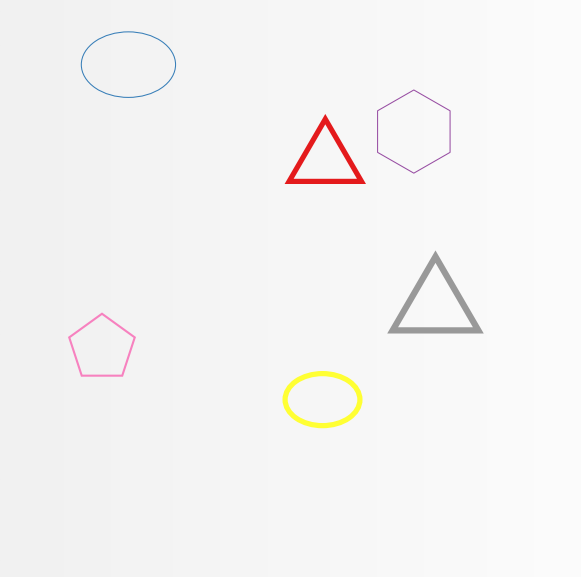[{"shape": "triangle", "thickness": 2.5, "radius": 0.36, "center": [0.56, 0.721]}, {"shape": "oval", "thickness": 0.5, "radius": 0.41, "center": [0.221, 0.887]}, {"shape": "hexagon", "thickness": 0.5, "radius": 0.36, "center": [0.712, 0.771]}, {"shape": "oval", "thickness": 2.5, "radius": 0.32, "center": [0.555, 0.307]}, {"shape": "pentagon", "thickness": 1, "radius": 0.3, "center": [0.175, 0.397]}, {"shape": "triangle", "thickness": 3, "radius": 0.43, "center": [0.749, 0.47]}]